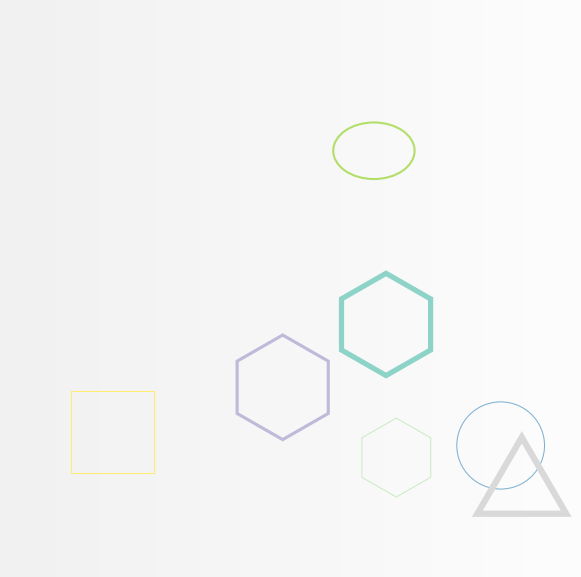[{"shape": "hexagon", "thickness": 2.5, "radius": 0.44, "center": [0.664, 0.437]}, {"shape": "hexagon", "thickness": 1.5, "radius": 0.45, "center": [0.486, 0.328]}, {"shape": "circle", "thickness": 0.5, "radius": 0.38, "center": [0.861, 0.228]}, {"shape": "oval", "thickness": 1, "radius": 0.35, "center": [0.643, 0.738]}, {"shape": "triangle", "thickness": 3, "radius": 0.44, "center": [0.898, 0.154]}, {"shape": "hexagon", "thickness": 0.5, "radius": 0.34, "center": [0.682, 0.207]}, {"shape": "square", "thickness": 0.5, "radius": 0.36, "center": [0.194, 0.251]}]